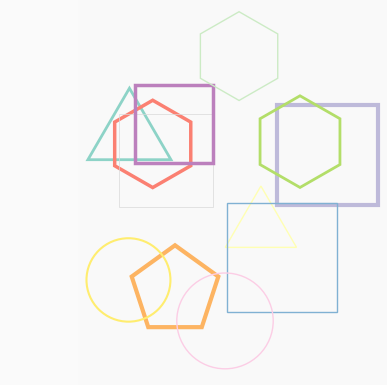[{"shape": "triangle", "thickness": 2, "radius": 0.62, "center": [0.334, 0.647]}, {"shape": "triangle", "thickness": 1, "radius": 0.53, "center": [0.673, 0.411]}, {"shape": "square", "thickness": 3, "radius": 0.65, "center": [0.845, 0.597]}, {"shape": "hexagon", "thickness": 2.5, "radius": 0.57, "center": [0.394, 0.626]}, {"shape": "square", "thickness": 1, "radius": 0.71, "center": [0.727, 0.33]}, {"shape": "pentagon", "thickness": 3, "radius": 0.59, "center": [0.452, 0.245]}, {"shape": "hexagon", "thickness": 2, "radius": 0.6, "center": [0.774, 0.632]}, {"shape": "circle", "thickness": 1, "radius": 0.62, "center": [0.581, 0.166]}, {"shape": "square", "thickness": 0.5, "radius": 0.6, "center": [0.428, 0.582]}, {"shape": "square", "thickness": 2.5, "radius": 0.51, "center": [0.449, 0.678]}, {"shape": "hexagon", "thickness": 1, "radius": 0.58, "center": [0.617, 0.854]}, {"shape": "circle", "thickness": 1.5, "radius": 0.54, "center": [0.332, 0.273]}]